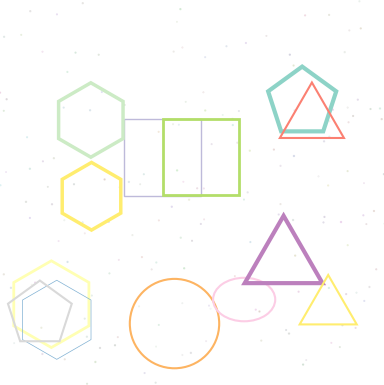[{"shape": "pentagon", "thickness": 3, "radius": 0.46, "center": [0.785, 0.734]}, {"shape": "hexagon", "thickness": 2, "radius": 0.56, "center": [0.133, 0.21]}, {"shape": "square", "thickness": 1, "radius": 0.5, "center": [0.422, 0.59]}, {"shape": "triangle", "thickness": 1.5, "radius": 0.48, "center": [0.81, 0.69]}, {"shape": "hexagon", "thickness": 0.5, "radius": 0.51, "center": [0.147, 0.169]}, {"shape": "circle", "thickness": 1.5, "radius": 0.58, "center": [0.453, 0.16]}, {"shape": "square", "thickness": 2, "radius": 0.5, "center": [0.522, 0.592]}, {"shape": "oval", "thickness": 1.5, "radius": 0.4, "center": [0.634, 0.222]}, {"shape": "pentagon", "thickness": 1.5, "radius": 0.44, "center": [0.104, 0.184]}, {"shape": "triangle", "thickness": 3, "radius": 0.58, "center": [0.737, 0.323]}, {"shape": "hexagon", "thickness": 2.5, "radius": 0.48, "center": [0.236, 0.688]}, {"shape": "hexagon", "thickness": 2.5, "radius": 0.44, "center": [0.238, 0.49]}, {"shape": "triangle", "thickness": 1.5, "radius": 0.43, "center": [0.852, 0.2]}]